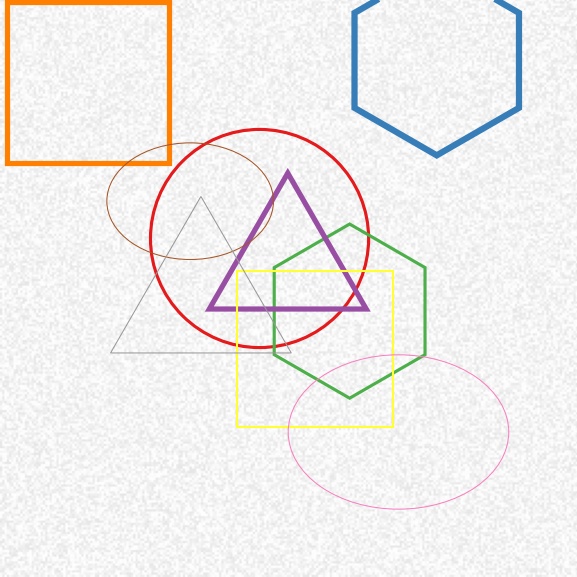[{"shape": "circle", "thickness": 1.5, "radius": 0.94, "center": [0.449, 0.586]}, {"shape": "hexagon", "thickness": 3, "radius": 0.82, "center": [0.756, 0.895]}, {"shape": "hexagon", "thickness": 1.5, "radius": 0.75, "center": [0.605, 0.46]}, {"shape": "triangle", "thickness": 2.5, "radius": 0.78, "center": [0.498, 0.542]}, {"shape": "square", "thickness": 2.5, "radius": 0.7, "center": [0.152, 0.856]}, {"shape": "square", "thickness": 1, "radius": 0.68, "center": [0.546, 0.394]}, {"shape": "oval", "thickness": 0.5, "radius": 0.72, "center": [0.329, 0.651]}, {"shape": "oval", "thickness": 0.5, "radius": 0.95, "center": [0.69, 0.251]}, {"shape": "triangle", "thickness": 0.5, "radius": 0.9, "center": [0.348, 0.478]}]